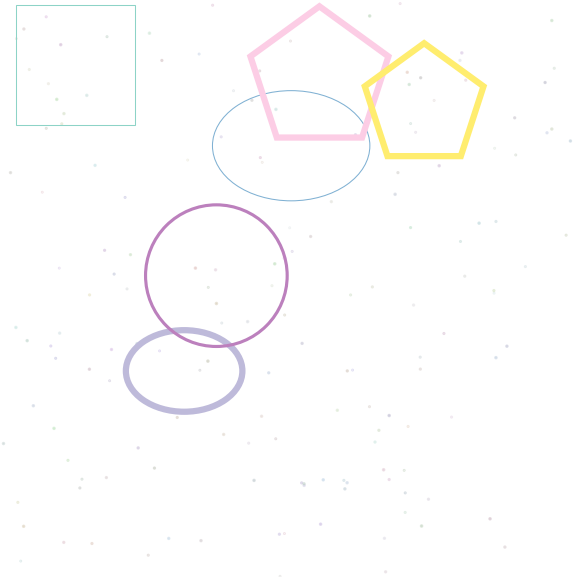[{"shape": "square", "thickness": 0.5, "radius": 0.52, "center": [0.131, 0.886]}, {"shape": "oval", "thickness": 3, "radius": 0.5, "center": [0.319, 0.357]}, {"shape": "oval", "thickness": 0.5, "radius": 0.68, "center": [0.504, 0.747]}, {"shape": "pentagon", "thickness": 3, "radius": 0.63, "center": [0.553, 0.863]}, {"shape": "circle", "thickness": 1.5, "radius": 0.61, "center": [0.375, 0.522]}, {"shape": "pentagon", "thickness": 3, "radius": 0.54, "center": [0.734, 0.816]}]